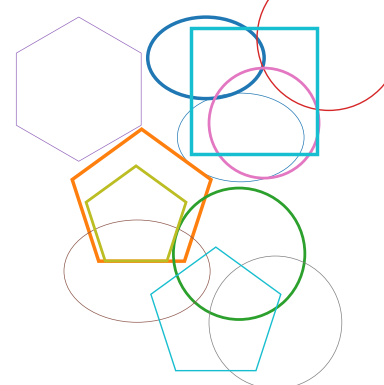[{"shape": "oval", "thickness": 2.5, "radius": 0.76, "center": [0.535, 0.85]}, {"shape": "oval", "thickness": 0.5, "radius": 0.82, "center": [0.625, 0.643]}, {"shape": "pentagon", "thickness": 2.5, "radius": 0.95, "center": [0.368, 0.475]}, {"shape": "circle", "thickness": 2, "radius": 0.85, "center": [0.621, 0.341]}, {"shape": "circle", "thickness": 1, "radius": 0.93, "center": [0.854, 0.9]}, {"shape": "hexagon", "thickness": 0.5, "radius": 0.94, "center": [0.205, 0.768]}, {"shape": "oval", "thickness": 0.5, "radius": 0.95, "center": [0.356, 0.296]}, {"shape": "circle", "thickness": 2, "radius": 0.71, "center": [0.686, 0.68]}, {"shape": "circle", "thickness": 0.5, "radius": 0.86, "center": [0.715, 0.162]}, {"shape": "pentagon", "thickness": 2, "radius": 0.68, "center": [0.353, 0.433]}, {"shape": "square", "thickness": 2.5, "radius": 0.82, "center": [0.66, 0.764]}, {"shape": "pentagon", "thickness": 1, "radius": 0.89, "center": [0.561, 0.181]}]